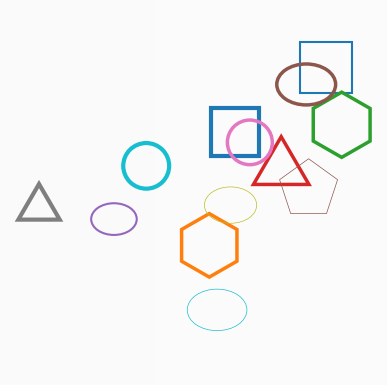[{"shape": "square", "thickness": 3, "radius": 0.31, "center": [0.606, 0.658]}, {"shape": "square", "thickness": 1.5, "radius": 0.33, "center": [0.841, 0.825]}, {"shape": "hexagon", "thickness": 2.5, "radius": 0.41, "center": [0.54, 0.363]}, {"shape": "hexagon", "thickness": 2.5, "radius": 0.42, "center": [0.882, 0.676]}, {"shape": "triangle", "thickness": 2.5, "radius": 0.41, "center": [0.726, 0.562]}, {"shape": "oval", "thickness": 1.5, "radius": 0.29, "center": [0.294, 0.431]}, {"shape": "oval", "thickness": 2.5, "radius": 0.38, "center": [0.79, 0.781]}, {"shape": "pentagon", "thickness": 0.5, "radius": 0.39, "center": [0.796, 0.509]}, {"shape": "circle", "thickness": 2.5, "radius": 0.29, "center": [0.645, 0.63]}, {"shape": "triangle", "thickness": 3, "radius": 0.31, "center": [0.101, 0.46]}, {"shape": "oval", "thickness": 0.5, "radius": 0.34, "center": [0.595, 0.467]}, {"shape": "circle", "thickness": 3, "radius": 0.3, "center": [0.377, 0.569]}, {"shape": "oval", "thickness": 0.5, "radius": 0.38, "center": [0.56, 0.195]}]